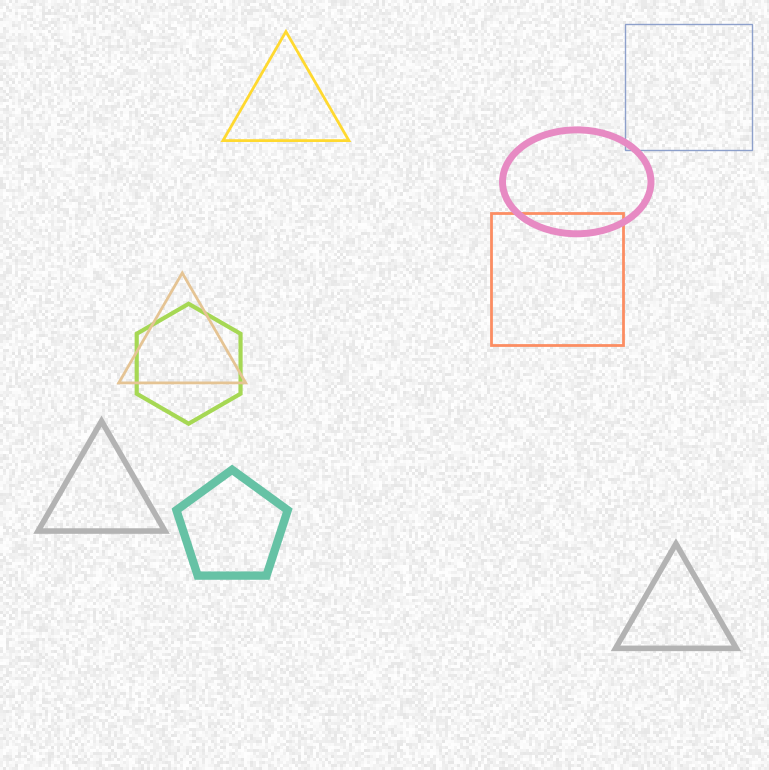[{"shape": "pentagon", "thickness": 3, "radius": 0.38, "center": [0.301, 0.314]}, {"shape": "square", "thickness": 1, "radius": 0.43, "center": [0.724, 0.638]}, {"shape": "square", "thickness": 0.5, "radius": 0.41, "center": [0.894, 0.887]}, {"shape": "oval", "thickness": 2.5, "radius": 0.48, "center": [0.749, 0.764]}, {"shape": "hexagon", "thickness": 1.5, "radius": 0.39, "center": [0.245, 0.528]}, {"shape": "triangle", "thickness": 1, "radius": 0.47, "center": [0.371, 0.865]}, {"shape": "triangle", "thickness": 1, "radius": 0.48, "center": [0.237, 0.55]}, {"shape": "triangle", "thickness": 2, "radius": 0.45, "center": [0.878, 0.203]}, {"shape": "triangle", "thickness": 2, "radius": 0.48, "center": [0.132, 0.358]}]